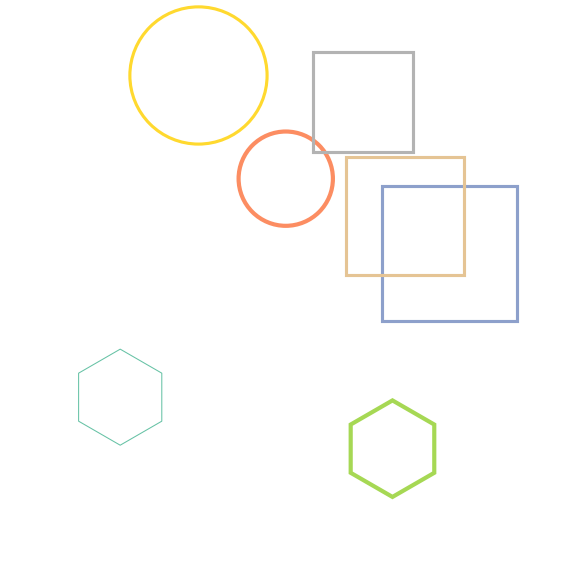[{"shape": "hexagon", "thickness": 0.5, "radius": 0.42, "center": [0.208, 0.311]}, {"shape": "circle", "thickness": 2, "radius": 0.41, "center": [0.495, 0.69]}, {"shape": "square", "thickness": 1.5, "radius": 0.58, "center": [0.778, 0.559]}, {"shape": "hexagon", "thickness": 2, "radius": 0.42, "center": [0.68, 0.222]}, {"shape": "circle", "thickness": 1.5, "radius": 0.59, "center": [0.344, 0.868]}, {"shape": "square", "thickness": 1.5, "radius": 0.51, "center": [0.701, 0.625]}, {"shape": "square", "thickness": 1.5, "radius": 0.43, "center": [0.629, 0.822]}]